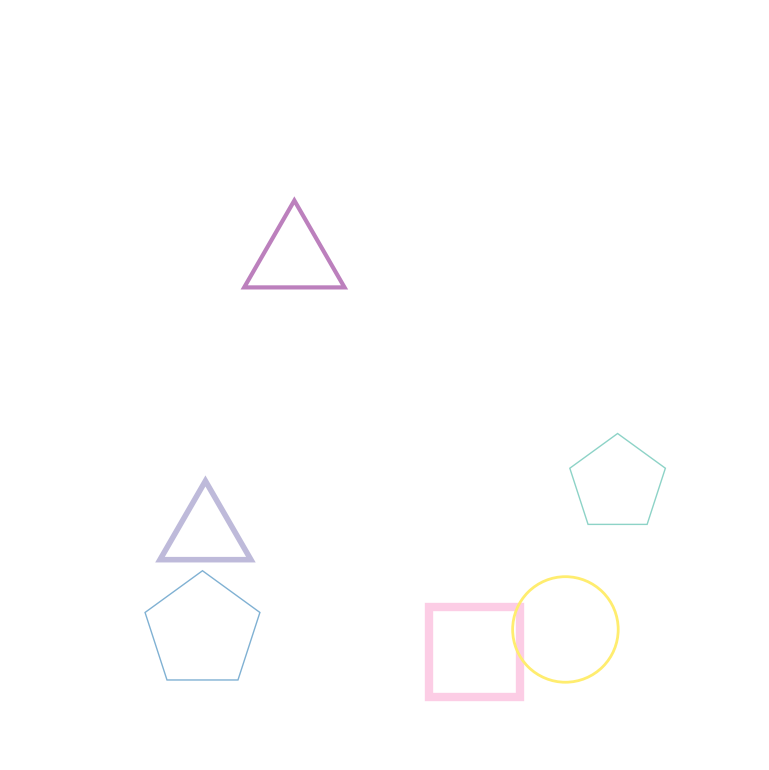[{"shape": "pentagon", "thickness": 0.5, "radius": 0.33, "center": [0.802, 0.372]}, {"shape": "triangle", "thickness": 2, "radius": 0.34, "center": [0.267, 0.307]}, {"shape": "pentagon", "thickness": 0.5, "radius": 0.39, "center": [0.263, 0.18]}, {"shape": "square", "thickness": 3, "radius": 0.29, "center": [0.617, 0.153]}, {"shape": "triangle", "thickness": 1.5, "radius": 0.38, "center": [0.382, 0.664]}, {"shape": "circle", "thickness": 1, "radius": 0.34, "center": [0.734, 0.183]}]